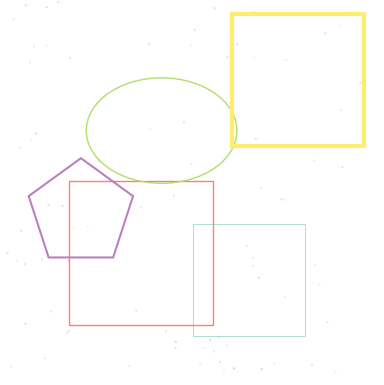[{"shape": "square", "thickness": 0.5, "radius": 0.73, "center": [0.646, 0.274]}, {"shape": "square", "thickness": 1, "radius": 0.94, "center": [0.365, 0.343]}, {"shape": "oval", "thickness": 1, "radius": 0.98, "center": [0.42, 0.661]}, {"shape": "pentagon", "thickness": 1.5, "radius": 0.71, "center": [0.21, 0.447]}, {"shape": "square", "thickness": 3, "radius": 0.86, "center": [0.774, 0.792]}]